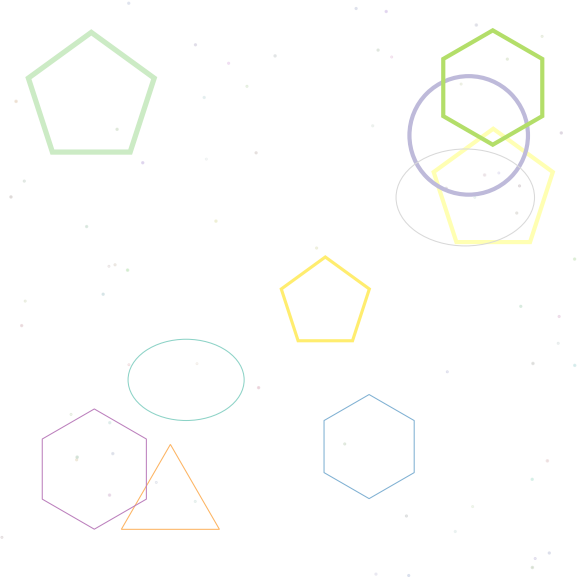[{"shape": "oval", "thickness": 0.5, "radius": 0.5, "center": [0.322, 0.341]}, {"shape": "pentagon", "thickness": 2, "radius": 0.54, "center": [0.854, 0.668]}, {"shape": "circle", "thickness": 2, "radius": 0.51, "center": [0.812, 0.765]}, {"shape": "hexagon", "thickness": 0.5, "radius": 0.45, "center": [0.639, 0.226]}, {"shape": "triangle", "thickness": 0.5, "radius": 0.49, "center": [0.295, 0.132]}, {"shape": "hexagon", "thickness": 2, "radius": 0.49, "center": [0.853, 0.848]}, {"shape": "oval", "thickness": 0.5, "radius": 0.6, "center": [0.806, 0.657]}, {"shape": "hexagon", "thickness": 0.5, "radius": 0.52, "center": [0.163, 0.187]}, {"shape": "pentagon", "thickness": 2.5, "radius": 0.57, "center": [0.158, 0.828]}, {"shape": "pentagon", "thickness": 1.5, "radius": 0.4, "center": [0.563, 0.474]}]